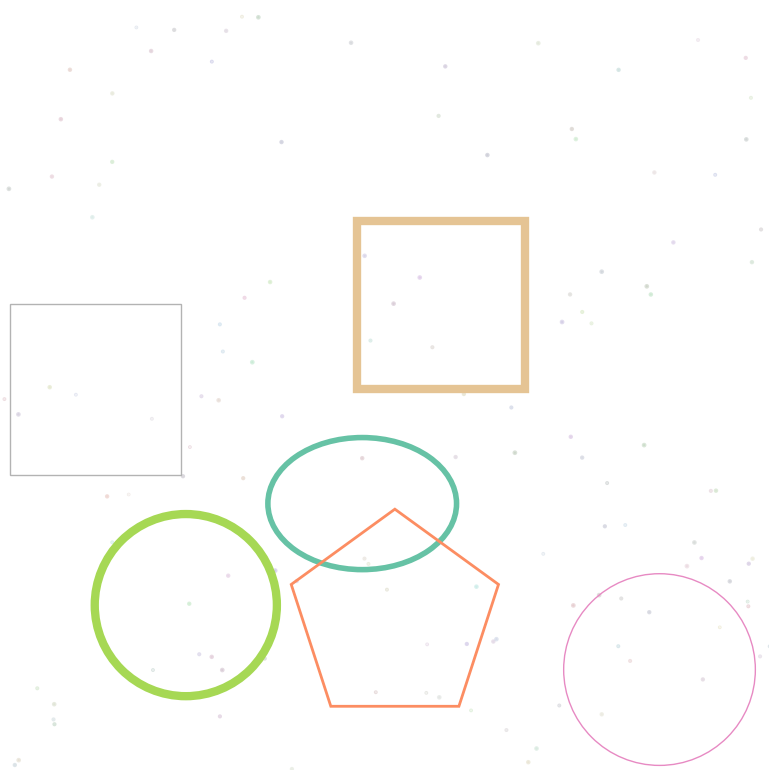[{"shape": "oval", "thickness": 2, "radius": 0.61, "center": [0.47, 0.346]}, {"shape": "pentagon", "thickness": 1, "radius": 0.71, "center": [0.513, 0.197]}, {"shape": "circle", "thickness": 0.5, "radius": 0.62, "center": [0.857, 0.13]}, {"shape": "circle", "thickness": 3, "radius": 0.59, "center": [0.241, 0.214]}, {"shape": "square", "thickness": 3, "radius": 0.55, "center": [0.572, 0.604]}, {"shape": "square", "thickness": 0.5, "radius": 0.55, "center": [0.124, 0.495]}]